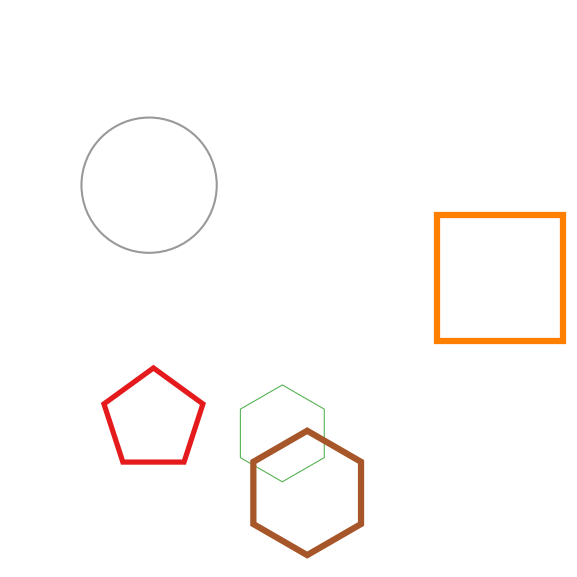[{"shape": "pentagon", "thickness": 2.5, "radius": 0.45, "center": [0.266, 0.272]}, {"shape": "hexagon", "thickness": 0.5, "radius": 0.42, "center": [0.489, 0.249]}, {"shape": "square", "thickness": 3, "radius": 0.54, "center": [0.865, 0.517]}, {"shape": "hexagon", "thickness": 3, "radius": 0.54, "center": [0.532, 0.146]}, {"shape": "circle", "thickness": 1, "radius": 0.59, "center": [0.258, 0.678]}]